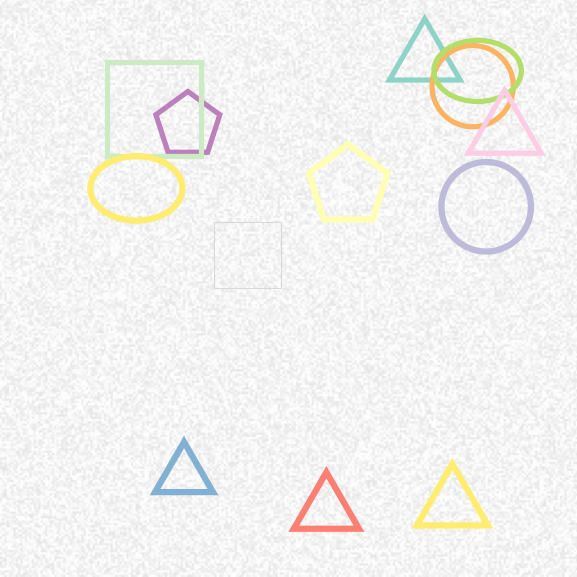[{"shape": "triangle", "thickness": 2.5, "radius": 0.35, "center": [0.736, 0.896]}, {"shape": "pentagon", "thickness": 3, "radius": 0.36, "center": [0.603, 0.677]}, {"shape": "circle", "thickness": 3, "radius": 0.39, "center": [0.842, 0.641]}, {"shape": "triangle", "thickness": 3, "radius": 0.33, "center": [0.565, 0.116]}, {"shape": "triangle", "thickness": 3, "radius": 0.29, "center": [0.319, 0.176]}, {"shape": "circle", "thickness": 2.5, "radius": 0.35, "center": [0.818, 0.85]}, {"shape": "oval", "thickness": 2.5, "radius": 0.38, "center": [0.827, 0.876]}, {"shape": "triangle", "thickness": 2.5, "radius": 0.36, "center": [0.874, 0.77]}, {"shape": "square", "thickness": 0.5, "radius": 0.29, "center": [0.429, 0.558]}, {"shape": "pentagon", "thickness": 2.5, "radius": 0.29, "center": [0.325, 0.782]}, {"shape": "square", "thickness": 2.5, "radius": 0.41, "center": [0.266, 0.81]}, {"shape": "oval", "thickness": 3, "radius": 0.4, "center": [0.236, 0.673]}, {"shape": "triangle", "thickness": 3, "radius": 0.36, "center": [0.783, 0.125]}]